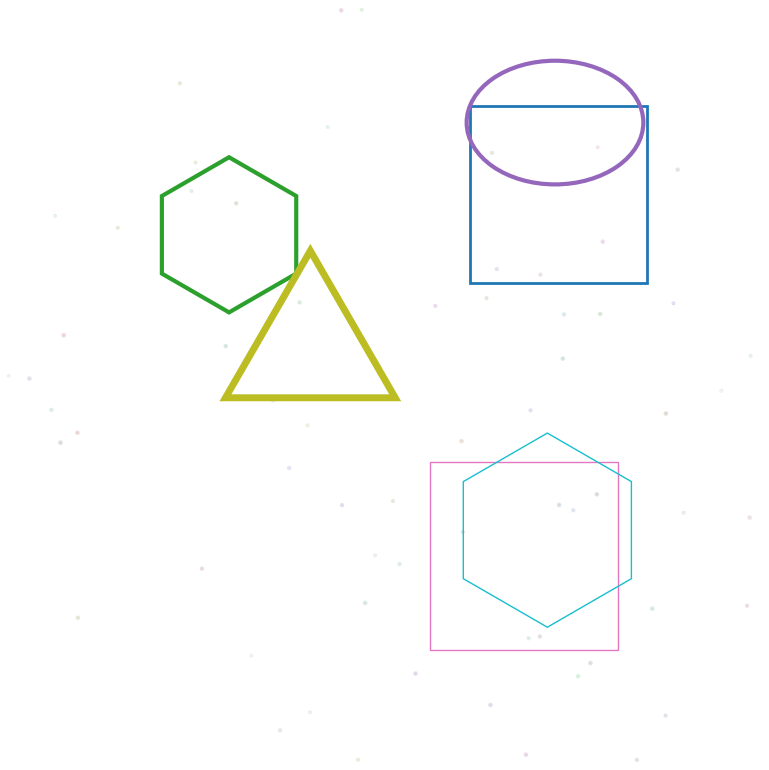[{"shape": "square", "thickness": 1, "radius": 0.58, "center": [0.725, 0.748]}, {"shape": "hexagon", "thickness": 1.5, "radius": 0.5, "center": [0.297, 0.695]}, {"shape": "oval", "thickness": 1.5, "radius": 0.57, "center": [0.721, 0.841]}, {"shape": "square", "thickness": 0.5, "radius": 0.61, "center": [0.681, 0.278]}, {"shape": "triangle", "thickness": 2.5, "radius": 0.64, "center": [0.403, 0.547]}, {"shape": "hexagon", "thickness": 0.5, "radius": 0.63, "center": [0.711, 0.312]}]